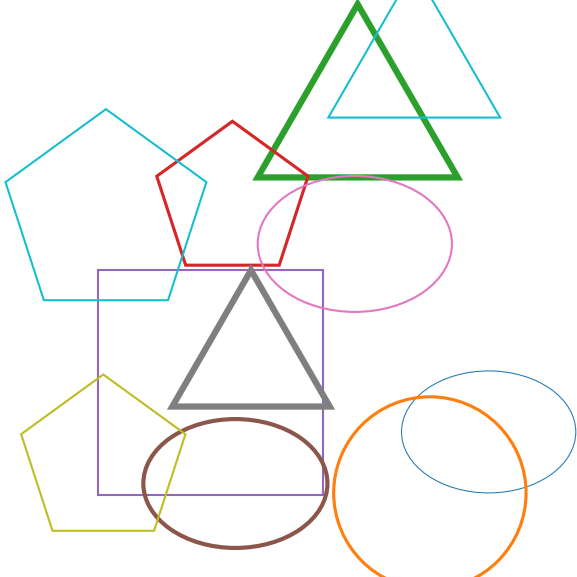[{"shape": "oval", "thickness": 0.5, "radius": 0.75, "center": [0.846, 0.251]}, {"shape": "circle", "thickness": 1.5, "radius": 0.83, "center": [0.744, 0.145]}, {"shape": "triangle", "thickness": 3, "radius": 1.0, "center": [0.619, 0.792]}, {"shape": "pentagon", "thickness": 1.5, "radius": 0.69, "center": [0.402, 0.651]}, {"shape": "square", "thickness": 1, "radius": 0.97, "center": [0.364, 0.337]}, {"shape": "oval", "thickness": 2, "radius": 0.8, "center": [0.408, 0.162]}, {"shape": "oval", "thickness": 1, "radius": 0.84, "center": [0.614, 0.577]}, {"shape": "triangle", "thickness": 3, "radius": 0.79, "center": [0.435, 0.374]}, {"shape": "pentagon", "thickness": 1, "radius": 0.75, "center": [0.179, 0.201]}, {"shape": "triangle", "thickness": 1, "radius": 0.86, "center": [0.717, 0.881]}, {"shape": "pentagon", "thickness": 1, "radius": 0.91, "center": [0.183, 0.627]}]